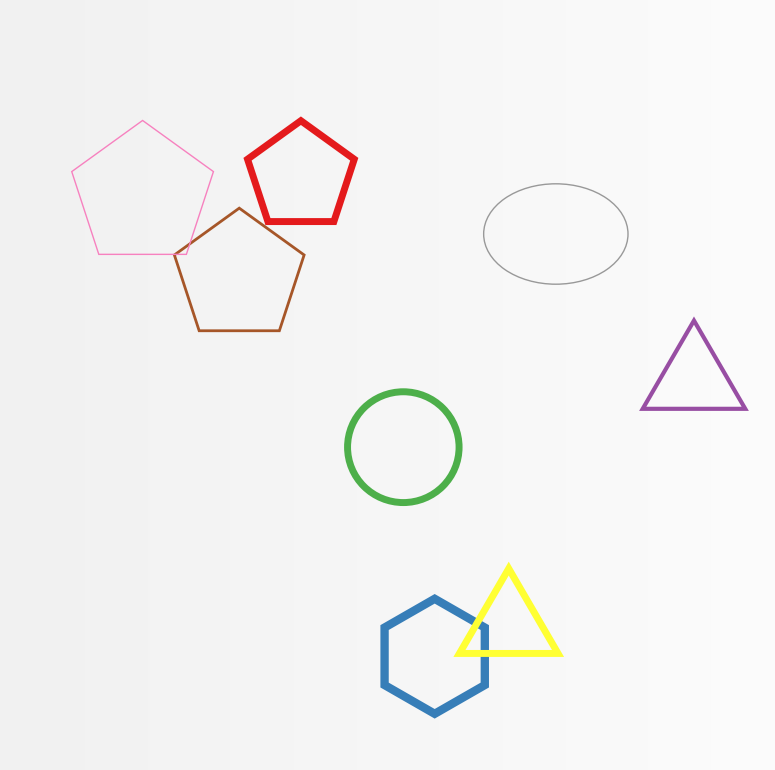[{"shape": "pentagon", "thickness": 2.5, "radius": 0.36, "center": [0.388, 0.771]}, {"shape": "hexagon", "thickness": 3, "radius": 0.37, "center": [0.561, 0.148]}, {"shape": "circle", "thickness": 2.5, "radius": 0.36, "center": [0.52, 0.419]}, {"shape": "triangle", "thickness": 1.5, "radius": 0.38, "center": [0.895, 0.507]}, {"shape": "triangle", "thickness": 2.5, "radius": 0.37, "center": [0.656, 0.188]}, {"shape": "pentagon", "thickness": 1, "radius": 0.44, "center": [0.309, 0.642]}, {"shape": "pentagon", "thickness": 0.5, "radius": 0.48, "center": [0.184, 0.747]}, {"shape": "oval", "thickness": 0.5, "radius": 0.47, "center": [0.717, 0.696]}]